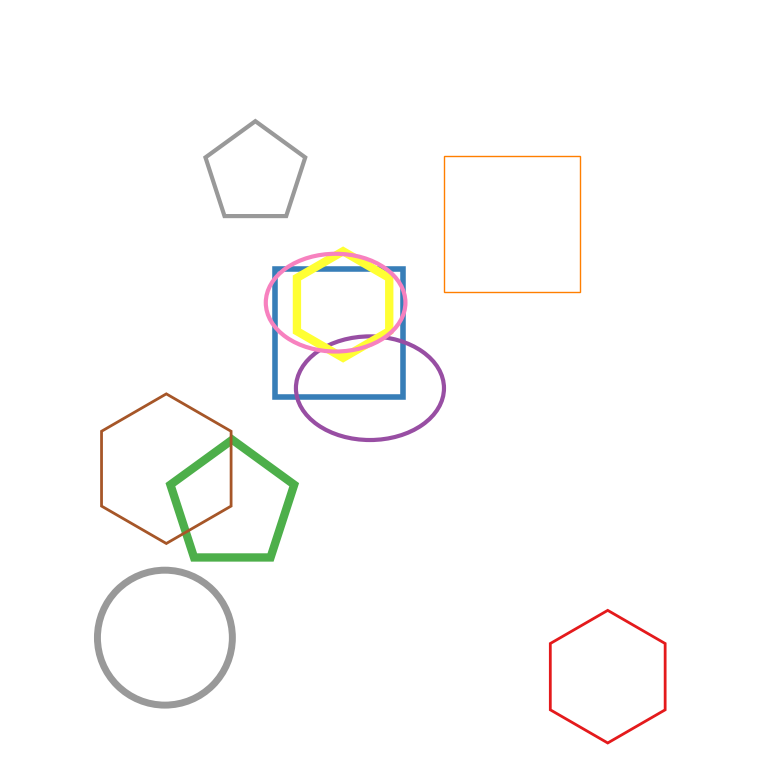[{"shape": "hexagon", "thickness": 1, "radius": 0.43, "center": [0.789, 0.121]}, {"shape": "square", "thickness": 2, "radius": 0.41, "center": [0.44, 0.568]}, {"shape": "pentagon", "thickness": 3, "radius": 0.42, "center": [0.302, 0.344]}, {"shape": "oval", "thickness": 1.5, "radius": 0.48, "center": [0.48, 0.496]}, {"shape": "square", "thickness": 0.5, "radius": 0.44, "center": [0.665, 0.709]}, {"shape": "hexagon", "thickness": 3, "radius": 0.35, "center": [0.446, 0.605]}, {"shape": "hexagon", "thickness": 1, "radius": 0.49, "center": [0.216, 0.391]}, {"shape": "oval", "thickness": 1.5, "radius": 0.45, "center": [0.436, 0.607]}, {"shape": "pentagon", "thickness": 1.5, "radius": 0.34, "center": [0.332, 0.774]}, {"shape": "circle", "thickness": 2.5, "radius": 0.44, "center": [0.214, 0.172]}]